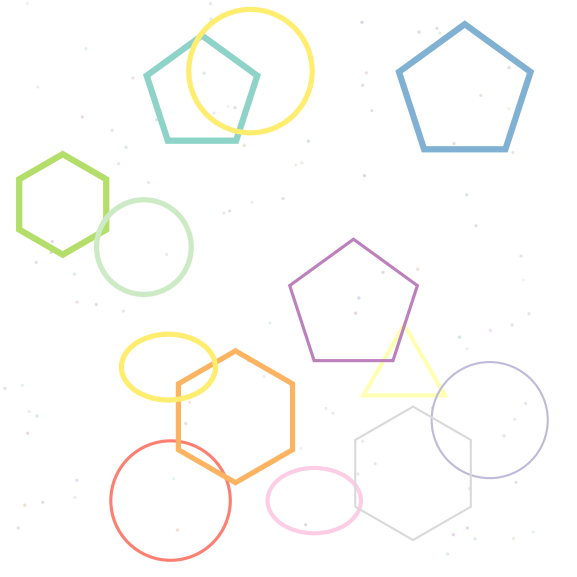[{"shape": "pentagon", "thickness": 3, "radius": 0.5, "center": [0.35, 0.837]}, {"shape": "triangle", "thickness": 2, "radius": 0.41, "center": [0.7, 0.355]}, {"shape": "circle", "thickness": 1, "radius": 0.5, "center": [0.848, 0.272]}, {"shape": "circle", "thickness": 1.5, "radius": 0.52, "center": [0.295, 0.132]}, {"shape": "pentagon", "thickness": 3, "radius": 0.6, "center": [0.805, 0.838]}, {"shape": "hexagon", "thickness": 2.5, "radius": 0.57, "center": [0.408, 0.277]}, {"shape": "hexagon", "thickness": 3, "radius": 0.44, "center": [0.109, 0.645]}, {"shape": "oval", "thickness": 2, "radius": 0.4, "center": [0.544, 0.132]}, {"shape": "hexagon", "thickness": 1, "radius": 0.58, "center": [0.715, 0.179]}, {"shape": "pentagon", "thickness": 1.5, "radius": 0.58, "center": [0.612, 0.469]}, {"shape": "circle", "thickness": 2.5, "radius": 0.41, "center": [0.249, 0.571]}, {"shape": "circle", "thickness": 2.5, "radius": 0.53, "center": [0.434, 0.876]}, {"shape": "oval", "thickness": 2.5, "radius": 0.41, "center": [0.292, 0.363]}]